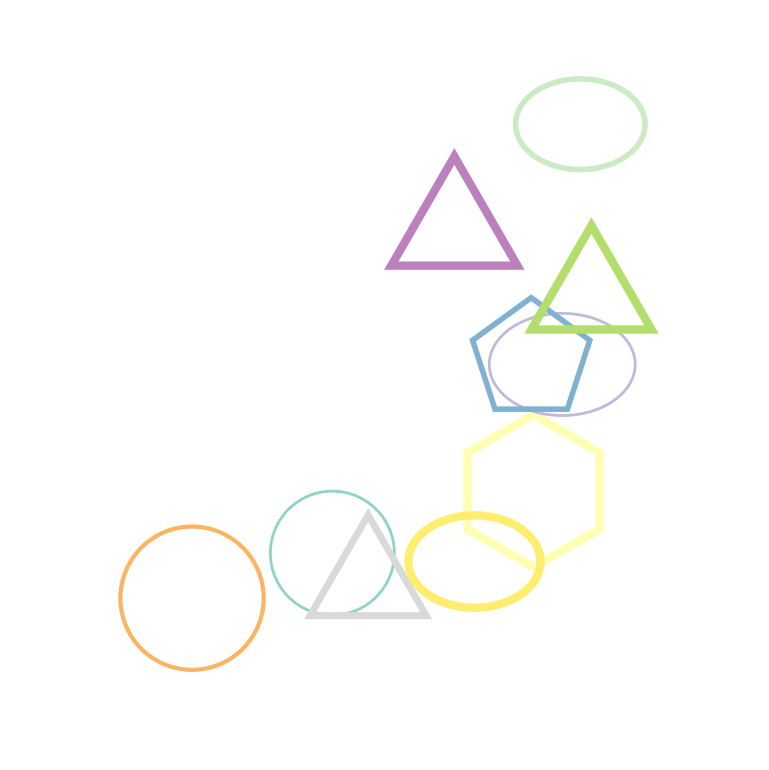[{"shape": "circle", "thickness": 1, "radius": 0.4, "center": [0.432, 0.282]}, {"shape": "hexagon", "thickness": 3, "radius": 0.5, "center": [0.693, 0.362]}, {"shape": "oval", "thickness": 1, "radius": 0.47, "center": [0.73, 0.527]}, {"shape": "pentagon", "thickness": 2, "radius": 0.4, "center": [0.69, 0.533]}, {"shape": "circle", "thickness": 1.5, "radius": 0.47, "center": [0.249, 0.223]}, {"shape": "triangle", "thickness": 3, "radius": 0.45, "center": [0.768, 0.617]}, {"shape": "triangle", "thickness": 2.5, "radius": 0.44, "center": [0.478, 0.244]}, {"shape": "triangle", "thickness": 3, "radius": 0.47, "center": [0.59, 0.702]}, {"shape": "oval", "thickness": 2, "radius": 0.42, "center": [0.754, 0.839]}, {"shape": "oval", "thickness": 3, "radius": 0.43, "center": [0.616, 0.271]}]